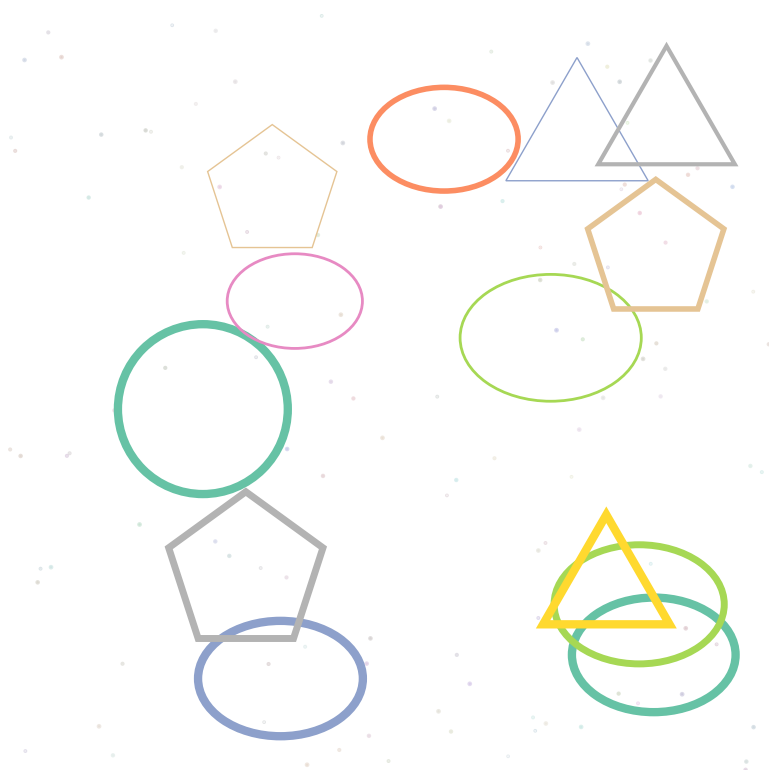[{"shape": "oval", "thickness": 3, "radius": 0.53, "center": [0.849, 0.15]}, {"shape": "circle", "thickness": 3, "radius": 0.55, "center": [0.263, 0.469]}, {"shape": "oval", "thickness": 2, "radius": 0.48, "center": [0.577, 0.819]}, {"shape": "oval", "thickness": 3, "radius": 0.54, "center": [0.364, 0.119]}, {"shape": "triangle", "thickness": 0.5, "radius": 0.53, "center": [0.749, 0.819]}, {"shape": "oval", "thickness": 1, "radius": 0.44, "center": [0.383, 0.609]}, {"shape": "oval", "thickness": 2.5, "radius": 0.55, "center": [0.83, 0.215]}, {"shape": "oval", "thickness": 1, "radius": 0.59, "center": [0.715, 0.561]}, {"shape": "triangle", "thickness": 3, "radius": 0.47, "center": [0.787, 0.237]}, {"shape": "pentagon", "thickness": 2, "radius": 0.46, "center": [0.852, 0.674]}, {"shape": "pentagon", "thickness": 0.5, "radius": 0.44, "center": [0.354, 0.75]}, {"shape": "triangle", "thickness": 1.5, "radius": 0.51, "center": [0.866, 0.838]}, {"shape": "pentagon", "thickness": 2.5, "radius": 0.53, "center": [0.319, 0.256]}]